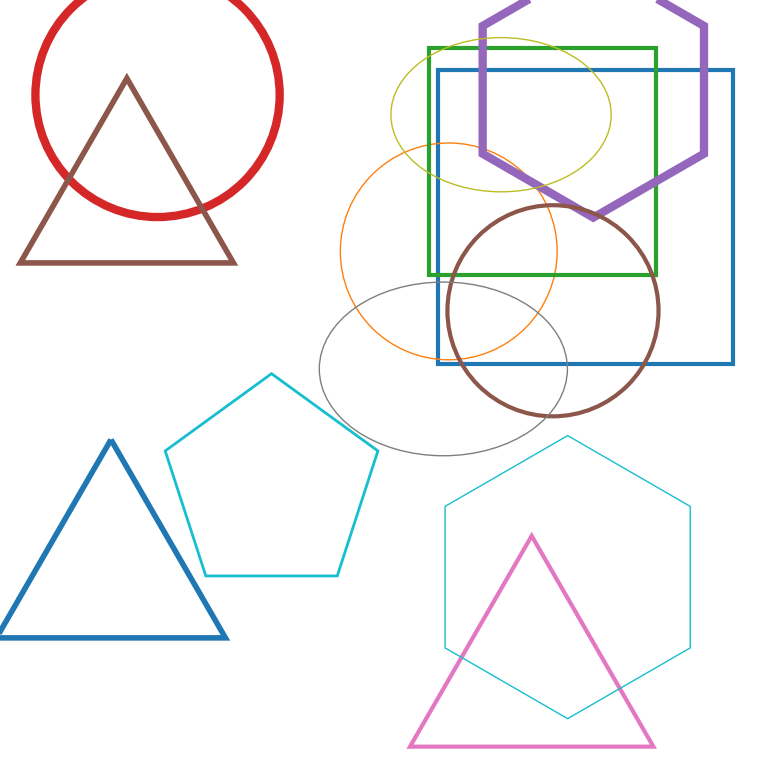[{"shape": "triangle", "thickness": 2, "radius": 0.86, "center": [0.144, 0.257]}, {"shape": "square", "thickness": 1.5, "radius": 0.96, "center": [0.761, 0.718]}, {"shape": "circle", "thickness": 0.5, "radius": 0.7, "center": [0.583, 0.674]}, {"shape": "square", "thickness": 1.5, "radius": 0.74, "center": [0.704, 0.79]}, {"shape": "circle", "thickness": 3, "radius": 0.79, "center": [0.205, 0.877]}, {"shape": "hexagon", "thickness": 3, "radius": 0.83, "center": [0.771, 0.883]}, {"shape": "circle", "thickness": 1.5, "radius": 0.69, "center": [0.718, 0.596]}, {"shape": "triangle", "thickness": 2, "radius": 0.8, "center": [0.165, 0.738]}, {"shape": "triangle", "thickness": 1.5, "radius": 0.91, "center": [0.691, 0.122]}, {"shape": "oval", "thickness": 0.5, "radius": 0.81, "center": [0.576, 0.521]}, {"shape": "oval", "thickness": 0.5, "radius": 0.72, "center": [0.651, 0.851]}, {"shape": "hexagon", "thickness": 0.5, "radius": 0.92, "center": [0.737, 0.25]}, {"shape": "pentagon", "thickness": 1, "radius": 0.73, "center": [0.353, 0.37]}]